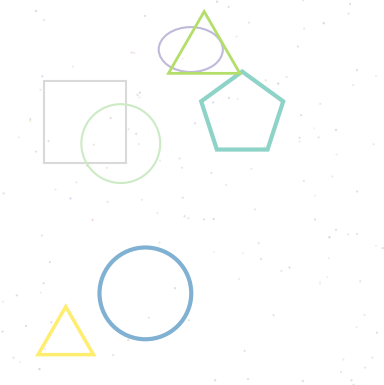[{"shape": "pentagon", "thickness": 3, "radius": 0.56, "center": [0.629, 0.702]}, {"shape": "oval", "thickness": 1.5, "radius": 0.42, "center": [0.496, 0.871]}, {"shape": "circle", "thickness": 3, "radius": 0.6, "center": [0.378, 0.238]}, {"shape": "triangle", "thickness": 2, "radius": 0.53, "center": [0.53, 0.863]}, {"shape": "square", "thickness": 1.5, "radius": 0.54, "center": [0.221, 0.683]}, {"shape": "circle", "thickness": 1.5, "radius": 0.51, "center": [0.314, 0.627]}, {"shape": "triangle", "thickness": 2.5, "radius": 0.42, "center": [0.171, 0.12]}]